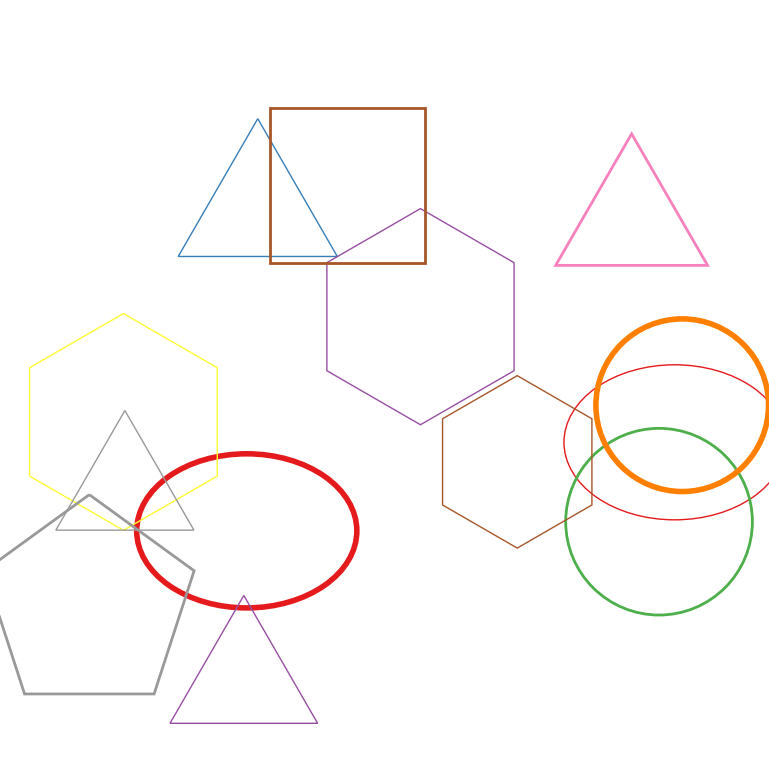[{"shape": "oval", "thickness": 0.5, "radius": 0.72, "center": [0.876, 0.426]}, {"shape": "oval", "thickness": 2, "radius": 0.71, "center": [0.32, 0.311]}, {"shape": "triangle", "thickness": 0.5, "radius": 0.6, "center": [0.335, 0.727]}, {"shape": "circle", "thickness": 1, "radius": 0.61, "center": [0.856, 0.322]}, {"shape": "hexagon", "thickness": 0.5, "radius": 0.7, "center": [0.546, 0.589]}, {"shape": "triangle", "thickness": 0.5, "radius": 0.55, "center": [0.317, 0.116]}, {"shape": "circle", "thickness": 2, "radius": 0.56, "center": [0.886, 0.474]}, {"shape": "hexagon", "thickness": 0.5, "radius": 0.7, "center": [0.16, 0.452]}, {"shape": "square", "thickness": 1, "radius": 0.5, "center": [0.451, 0.759]}, {"shape": "hexagon", "thickness": 0.5, "radius": 0.56, "center": [0.672, 0.4]}, {"shape": "triangle", "thickness": 1, "radius": 0.57, "center": [0.82, 0.712]}, {"shape": "pentagon", "thickness": 1, "radius": 0.72, "center": [0.116, 0.215]}, {"shape": "triangle", "thickness": 0.5, "radius": 0.52, "center": [0.162, 0.363]}]